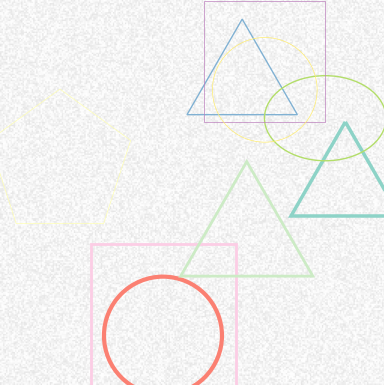[{"shape": "triangle", "thickness": 2.5, "radius": 0.81, "center": [0.897, 0.52]}, {"shape": "pentagon", "thickness": 0.5, "radius": 0.97, "center": [0.156, 0.575]}, {"shape": "circle", "thickness": 3, "radius": 0.77, "center": [0.423, 0.128]}, {"shape": "triangle", "thickness": 1, "radius": 0.83, "center": [0.629, 0.785]}, {"shape": "oval", "thickness": 1, "radius": 0.79, "center": [0.845, 0.693]}, {"shape": "square", "thickness": 2, "radius": 0.94, "center": [0.425, 0.179]}, {"shape": "square", "thickness": 0.5, "radius": 0.79, "center": [0.686, 0.839]}, {"shape": "triangle", "thickness": 2, "radius": 0.99, "center": [0.641, 0.382]}, {"shape": "circle", "thickness": 0.5, "radius": 0.68, "center": [0.688, 0.767]}]